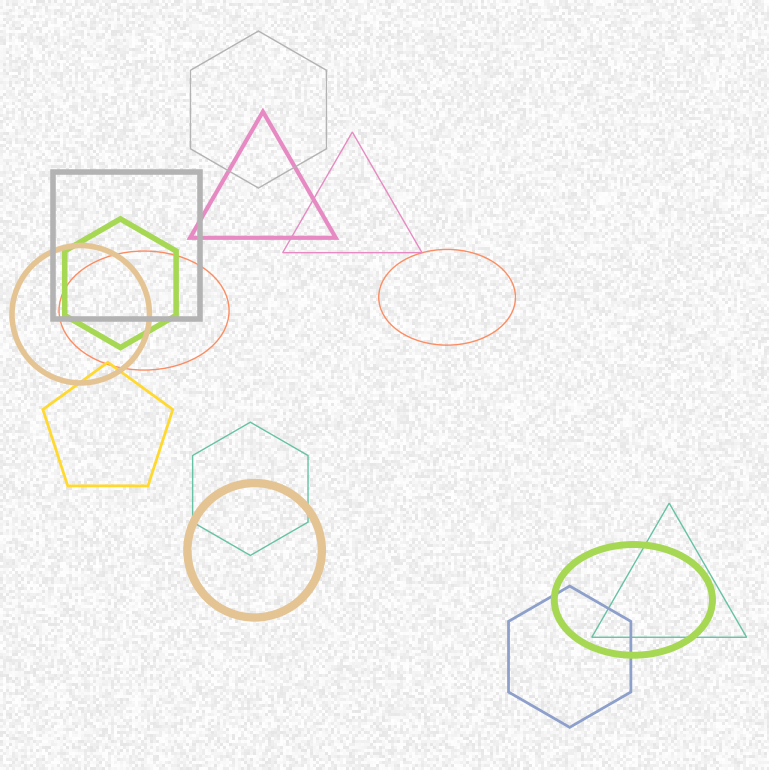[{"shape": "hexagon", "thickness": 0.5, "radius": 0.43, "center": [0.325, 0.365]}, {"shape": "triangle", "thickness": 0.5, "radius": 0.58, "center": [0.869, 0.23]}, {"shape": "oval", "thickness": 0.5, "radius": 0.44, "center": [0.581, 0.614]}, {"shape": "oval", "thickness": 0.5, "radius": 0.55, "center": [0.187, 0.597]}, {"shape": "hexagon", "thickness": 1, "radius": 0.46, "center": [0.74, 0.147]}, {"shape": "triangle", "thickness": 0.5, "radius": 0.52, "center": [0.458, 0.724]}, {"shape": "triangle", "thickness": 1.5, "radius": 0.55, "center": [0.341, 0.746]}, {"shape": "oval", "thickness": 2.5, "radius": 0.51, "center": [0.823, 0.221]}, {"shape": "hexagon", "thickness": 2, "radius": 0.42, "center": [0.156, 0.632]}, {"shape": "pentagon", "thickness": 1, "radius": 0.44, "center": [0.14, 0.441]}, {"shape": "circle", "thickness": 2, "radius": 0.45, "center": [0.105, 0.592]}, {"shape": "circle", "thickness": 3, "radius": 0.44, "center": [0.331, 0.285]}, {"shape": "hexagon", "thickness": 0.5, "radius": 0.51, "center": [0.336, 0.858]}, {"shape": "square", "thickness": 2, "radius": 0.48, "center": [0.165, 0.682]}]